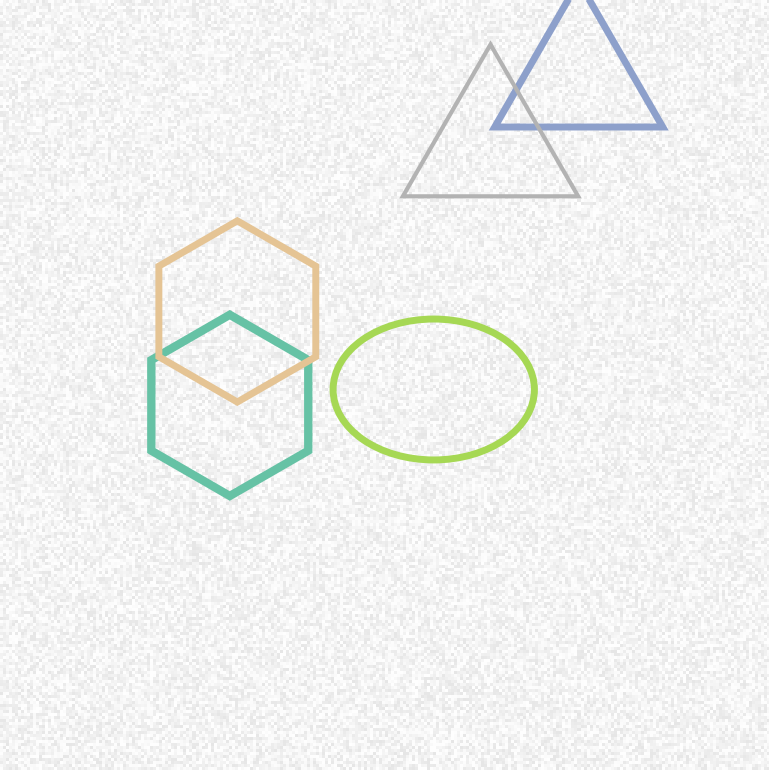[{"shape": "hexagon", "thickness": 3, "radius": 0.59, "center": [0.298, 0.474]}, {"shape": "triangle", "thickness": 2.5, "radius": 0.63, "center": [0.752, 0.898]}, {"shape": "oval", "thickness": 2.5, "radius": 0.65, "center": [0.563, 0.494]}, {"shape": "hexagon", "thickness": 2.5, "radius": 0.59, "center": [0.308, 0.596]}, {"shape": "triangle", "thickness": 1.5, "radius": 0.66, "center": [0.637, 0.811]}]